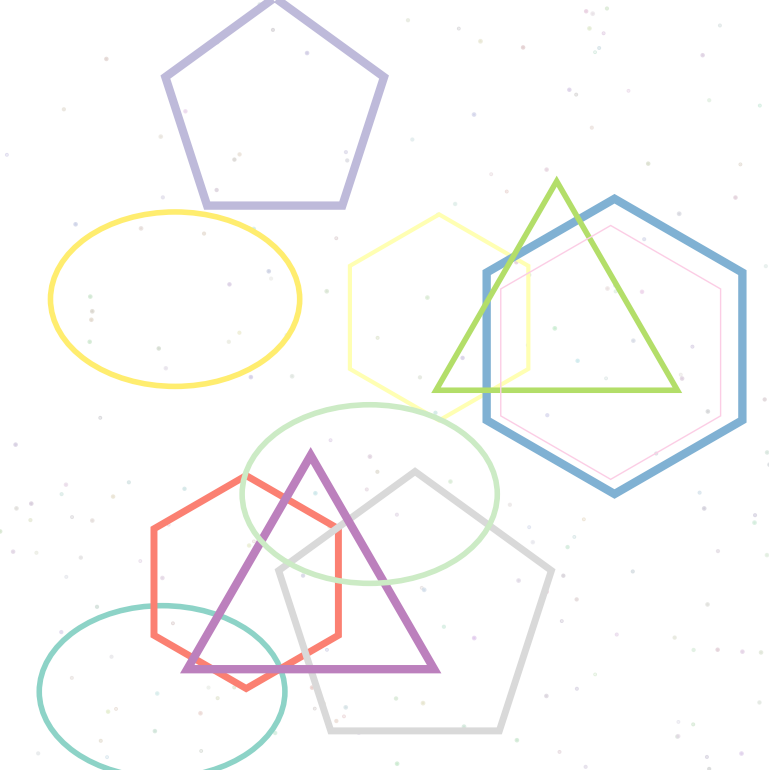[{"shape": "oval", "thickness": 2, "radius": 0.8, "center": [0.211, 0.102]}, {"shape": "hexagon", "thickness": 1.5, "radius": 0.67, "center": [0.57, 0.588]}, {"shape": "pentagon", "thickness": 3, "radius": 0.75, "center": [0.357, 0.854]}, {"shape": "hexagon", "thickness": 2.5, "radius": 0.69, "center": [0.32, 0.244]}, {"shape": "hexagon", "thickness": 3, "radius": 0.96, "center": [0.798, 0.55]}, {"shape": "triangle", "thickness": 2, "radius": 0.9, "center": [0.723, 0.584]}, {"shape": "hexagon", "thickness": 0.5, "radius": 0.82, "center": [0.793, 0.542]}, {"shape": "pentagon", "thickness": 2.5, "radius": 0.93, "center": [0.539, 0.201]}, {"shape": "triangle", "thickness": 3, "radius": 0.93, "center": [0.404, 0.223]}, {"shape": "oval", "thickness": 2, "radius": 0.83, "center": [0.48, 0.358]}, {"shape": "oval", "thickness": 2, "radius": 0.81, "center": [0.227, 0.611]}]